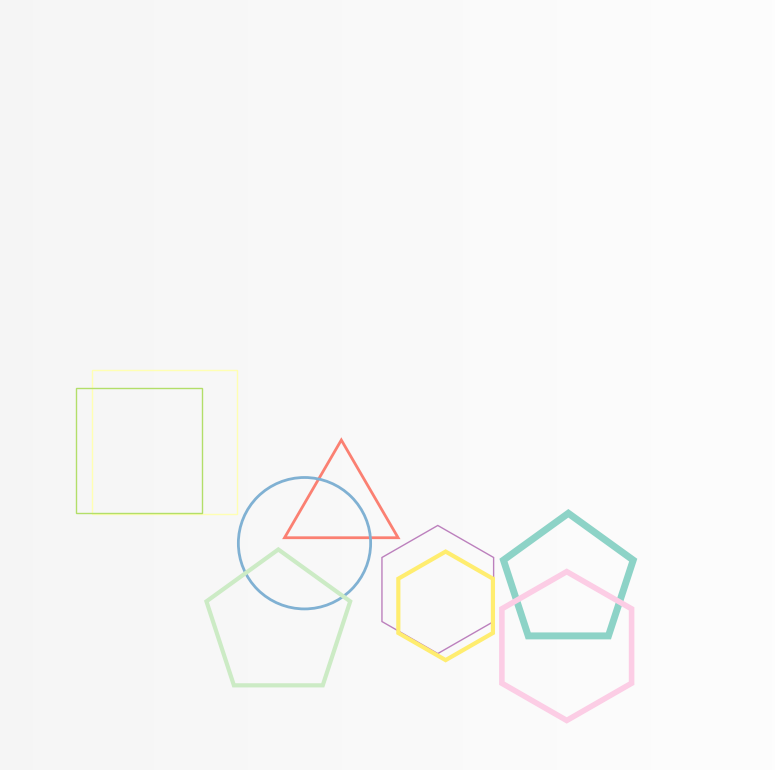[{"shape": "pentagon", "thickness": 2.5, "radius": 0.44, "center": [0.733, 0.245]}, {"shape": "square", "thickness": 0.5, "radius": 0.47, "center": [0.213, 0.426]}, {"shape": "triangle", "thickness": 1, "radius": 0.42, "center": [0.44, 0.344]}, {"shape": "circle", "thickness": 1, "radius": 0.43, "center": [0.393, 0.295]}, {"shape": "square", "thickness": 0.5, "radius": 0.4, "center": [0.179, 0.415]}, {"shape": "hexagon", "thickness": 2, "radius": 0.48, "center": [0.731, 0.161]}, {"shape": "hexagon", "thickness": 0.5, "radius": 0.42, "center": [0.565, 0.234]}, {"shape": "pentagon", "thickness": 1.5, "radius": 0.49, "center": [0.359, 0.189]}, {"shape": "hexagon", "thickness": 1.5, "radius": 0.35, "center": [0.575, 0.213]}]